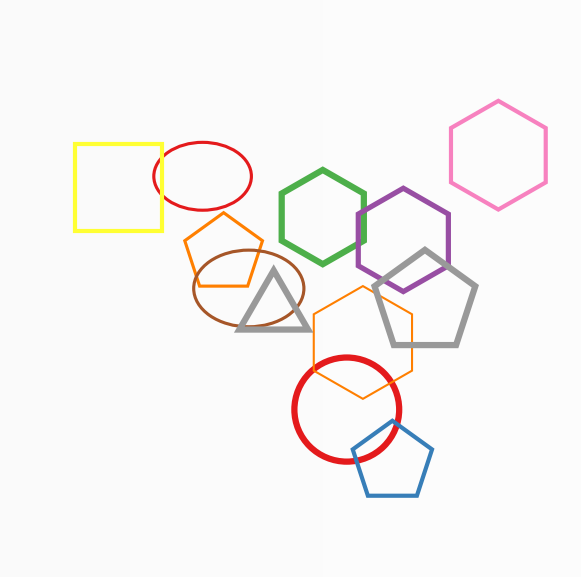[{"shape": "oval", "thickness": 1.5, "radius": 0.42, "center": [0.349, 0.694]}, {"shape": "circle", "thickness": 3, "radius": 0.45, "center": [0.597, 0.29]}, {"shape": "pentagon", "thickness": 2, "radius": 0.36, "center": [0.675, 0.199]}, {"shape": "hexagon", "thickness": 3, "radius": 0.41, "center": [0.555, 0.623]}, {"shape": "hexagon", "thickness": 2.5, "radius": 0.45, "center": [0.694, 0.584]}, {"shape": "pentagon", "thickness": 1.5, "radius": 0.35, "center": [0.385, 0.561]}, {"shape": "hexagon", "thickness": 1, "radius": 0.49, "center": [0.624, 0.406]}, {"shape": "square", "thickness": 2, "radius": 0.37, "center": [0.204, 0.675]}, {"shape": "oval", "thickness": 1.5, "radius": 0.47, "center": [0.428, 0.5]}, {"shape": "hexagon", "thickness": 2, "radius": 0.47, "center": [0.857, 0.73]}, {"shape": "triangle", "thickness": 3, "radius": 0.34, "center": [0.471, 0.463]}, {"shape": "pentagon", "thickness": 3, "radius": 0.46, "center": [0.731, 0.475]}]